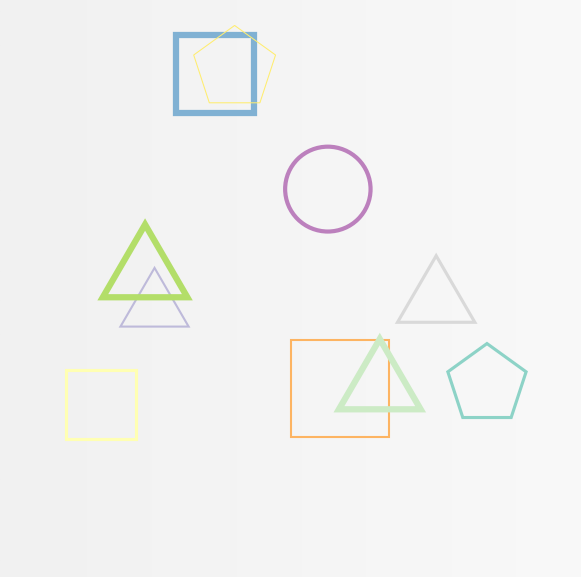[{"shape": "pentagon", "thickness": 1.5, "radius": 0.35, "center": [0.838, 0.333]}, {"shape": "square", "thickness": 1.5, "radius": 0.3, "center": [0.174, 0.299]}, {"shape": "triangle", "thickness": 1, "radius": 0.34, "center": [0.266, 0.467]}, {"shape": "square", "thickness": 3, "radius": 0.34, "center": [0.37, 0.871]}, {"shape": "square", "thickness": 1, "radius": 0.42, "center": [0.585, 0.327]}, {"shape": "triangle", "thickness": 3, "radius": 0.42, "center": [0.25, 0.526]}, {"shape": "triangle", "thickness": 1.5, "radius": 0.38, "center": [0.75, 0.479]}, {"shape": "circle", "thickness": 2, "radius": 0.37, "center": [0.564, 0.672]}, {"shape": "triangle", "thickness": 3, "radius": 0.41, "center": [0.653, 0.331]}, {"shape": "pentagon", "thickness": 0.5, "radius": 0.37, "center": [0.404, 0.881]}]